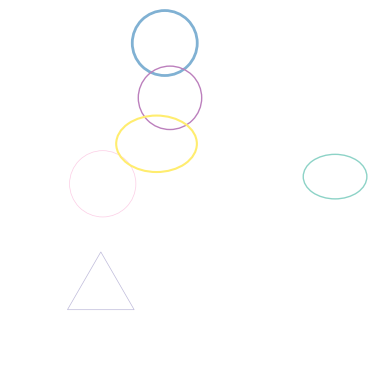[{"shape": "oval", "thickness": 1, "radius": 0.41, "center": [0.87, 0.541]}, {"shape": "triangle", "thickness": 0.5, "radius": 0.5, "center": [0.262, 0.246]}, {"shape": "circle", "thickness": 2, "radius": 0.42, "center": [0.428, 0.888]}, {"shape": "circle", "thickness": 0.5, "radius": 0.43, "center": [0.267, 0.523]}, {"shape": "circle", "thickness": 1, "radius": 0.41, "center": [0.442, 0.746]}, {"shape": "oval", "thickness": 1.5, "radius": 0.52, "center": [0.407, 0.627]}]